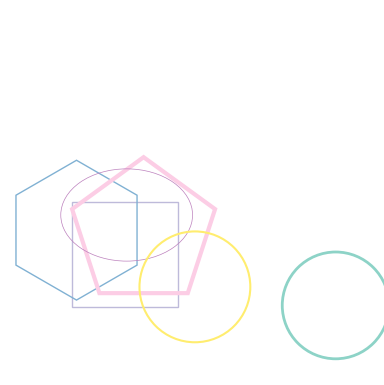[{"shape": "circle", "thickness": 2, "radius": 0.69, "center": [0.872, 0.207]}, {"shape": "square", "thickness": 1, "radius": 0.69, "center": [0.325, 0.339]}, {"shape": "hexagon", "thickness": 1, "radius": 0.91, "center": [0.199, 0.402]}, {"shape": "pentagon", "thickness": 3, "radius": 0.98, "center": [0.373, 0.397]}, {"shape": "oval", "thickness": 0.5, "radius": 0.86, "center": [0.329, 0.442]}, {"shape": "circle", "thickness": 1.5, "radius": 0.72, "center": [0.506, 0.255]}]